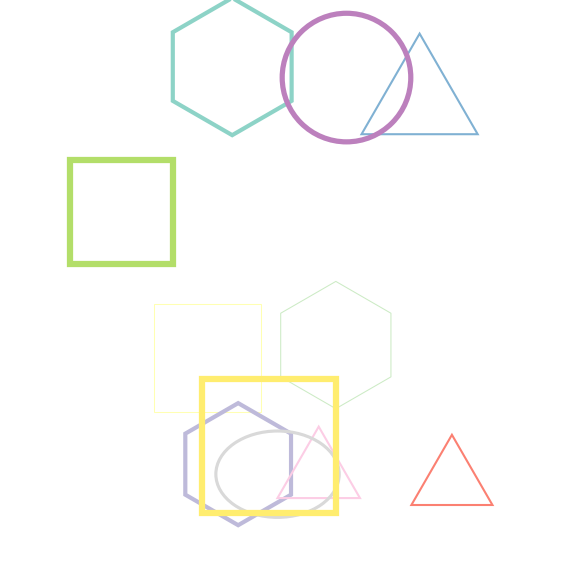[{"shape": "hexagon", "thickness": 2, "radius": 0.59, "center": [0.402, 0.884]}, {"shape": "square", "thickness": 0.5, "radius": 0.46, "center": [0.36, 0.379]}, {"shape": "hexagon", "thickness": 2, "radius": 0.53, "center": [0.412, 0.195]}, {"shape": "triangle", "thickness": 1, "radius": 0.41, "center": [0.783, 0.165]}, {"shape": "triangle", "thickness": 1, "radius": 0.58, "center": [0.727, 0.825]}, {"shape": "square", "thickness": 3, "radius": 0.45, "center": [0.21, 0.632]}, {"shape": "triangle", "thickness": 1, "radius": 0.41, "center": [0.552, 0.178]}, {"shape": "oval", "thickness": 1.5, "radius": 0.53, "center": [0.481, 0.178]}, {"shape": "circle", "thickness": 2.5, "radius": 0.56, "center": [0.6, 0.865]}, {"shape": "hexagon", "thickness": 0.5, "radius": 0.55, "center": [0.582, 0.402]}, {"shape": "square", "thickness": 3, "radius": 0.58, "center": [0.467, 0.227]}]